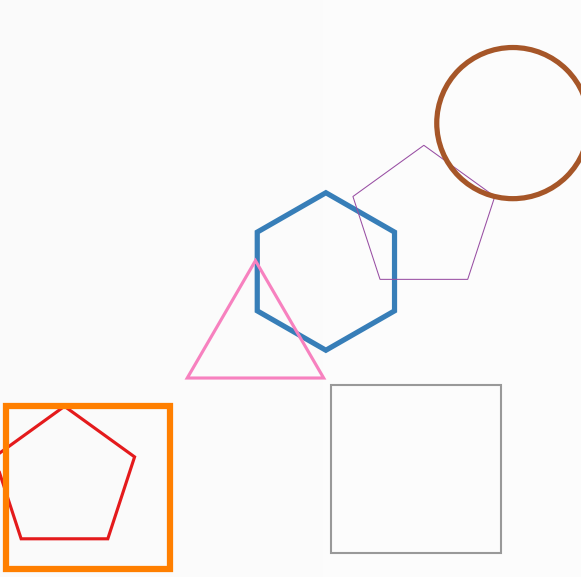[{"shape": "pentagon", "thickness": 1.5, "radius": 0.63, "center": [0.111, 0.169]}, {"shape": "hexagon", "thickness": 2.5, "radius": 0.68, "center": [0.561, 0.529]}, {"shape": "pentagon", "thickness": 0.5, "radius": 0.64, "center": [0.729, 0.619]}, {"shape": "square", "thickness": 3, "radius": 0.71, "center": [0.152, 0.155]}, {"shape": "circle", "thickness": 2.5, "radius": 0.65, "center": [0.882, 0.786]}, {"shape": "triangle", "thickness": 1.5, "radius": 0.68, "center": [0.439, 0.412]}, {"shape": "square", "thickness": 1, "radius": 0.73, "center": [0.715, 0.187]}]